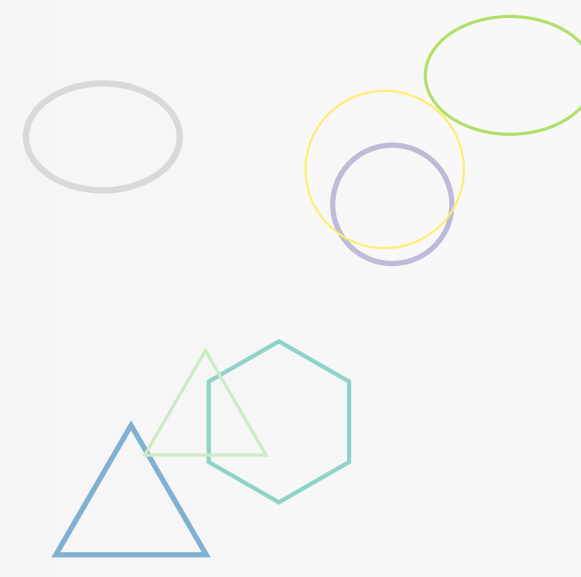[{"shape": "hexagon", "thickness": 2, "radius": 0.7, "center": [0.48, 0.269]}, {"shape": "circle", "thickness": 2.5, "radius": 0.51, "center": [0.675, 0.645]}, {"shape": "triangle", "thickness": 2.5, "radius": 0.75, "center": [0.225, 0.113]}, {"shape": "oval", "thickness": 1.5, "radius": 0.73, "center": [0.877, 0.869]}, {"shape": "oval", "thickness": 3, "radius": 0.66, "center": [0.177, 0.762]}, {"shape": "triangle", "thickness": 1.5, "radius": 0.6, "center": [0.353, 0.271]}, {"shape": "circle", "thickness": 1, "radius": 0.68, "center": [0.662, 0.706]}]